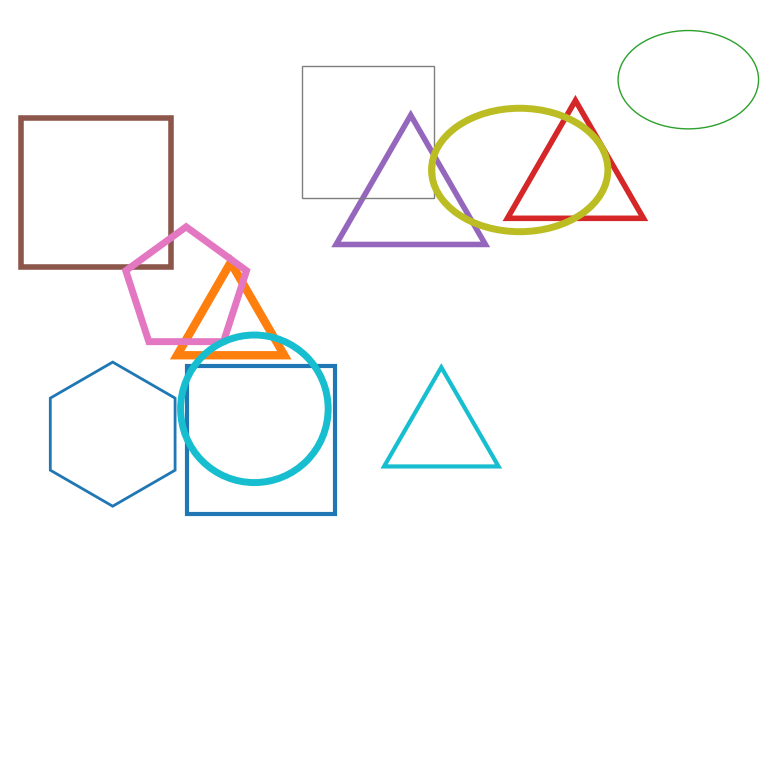[{"shape": "hexagon", "thickness": 1, "radius": 0.47, "center": [0.146, 0.436]}, {"shape": "square", "thickness": 1.5, "radius": 0.48, "center": [0.339, 0.428]}, {"shape": "triangle", "thickness": 3, "radius": 0.4, "center": [0.3, 0.579]}, {"shape": "oval", "thickness": 0.5, "radius": 0.46, "center": [0.894, 0.896]}, {"shape": "triangle", "thickness": 2, "radius": 0.51, "center": [0.747, 0.767]}, {"shape": "triangle", "thickness": 2, "radius": 0.56, "center": [0.533, 0.738]}, {"shape": "square", "thickness": 2, "radius": 0.49, "center": [0.125, 0.75]}, {"shape": "pentagon", "thickness": 2.5, "radius": 0.41, "center": [0.242, 0.623]}, {"shape": "square", "thickness": 0.5, "radius": 0.43, "center": [0.478, 0.829]}, {"shape": "oval", "thickness": 2.5, "radius": 0.57, "center": [0.675, 0.779]}, {"shape": "circle", "thickness": 2.5, "radius": 0.48, "center": [0.33, 0.469]}, {"shape": "triangle", "thickness": 1.5, "radius": 0.43, "center": [0.573, 0.437]}]